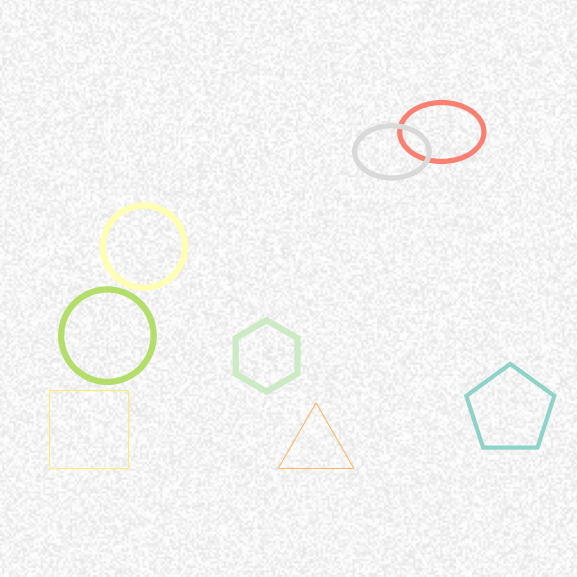[{"shape": "pentagon", "thickness": 2, "radius": 0.4, "center": [0.884, 0.289]}, {"shape": "circle", "thickness": 3, "radius": 0.36, "center": [0.249, 0.572]}, {"shape": "oval", "thickness": 2.5, "radius": 0.36, "center": [0.765, 0.771]}, {"shape": "triangle", "thickness": 0.5, "radius": 0.38, "center": [0.547, 0.226]}, {"shape": "circle", "thickness": 3, "radius": 0.4, "center": [0.186, 0.418]}, {"shape": "oval", "thickness": 2.5, "radius": 0.32, "center": [0.679, 0.736]}, {"shape": "hexagon", "thickness": 3, "radius": 0.31, "center": [0.462, 0.383]}, {"shape": "square", "thickness": 0.5, "radius": 0.34, "center": [0.153, 0.256]}]